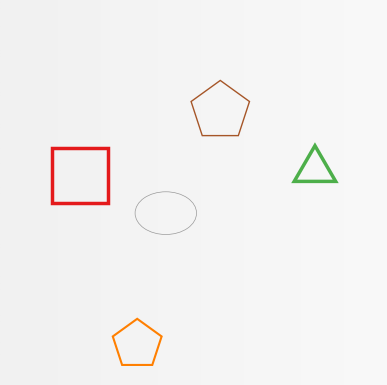[{"shape": "square", "thickness": 2.5, "radius": 0.36, "center": [0.207, 0.544]}, {"shape": "triangle", "thickness": 2.5, "radius": 0.31, "center": [0.813, 0.56]}, {"shape": "pentagon", "thickness": 1.5, "radius": 0.33, "center": [0.354, 0.106]}, {"shape": "pentagon", "thickness": 1, "radius": 0.4, "center": [0.568, 0.712]}, {"shape": "oval", "thickness": 0.5, "radius": 0.4, "center": [0.428, 0.446]}]